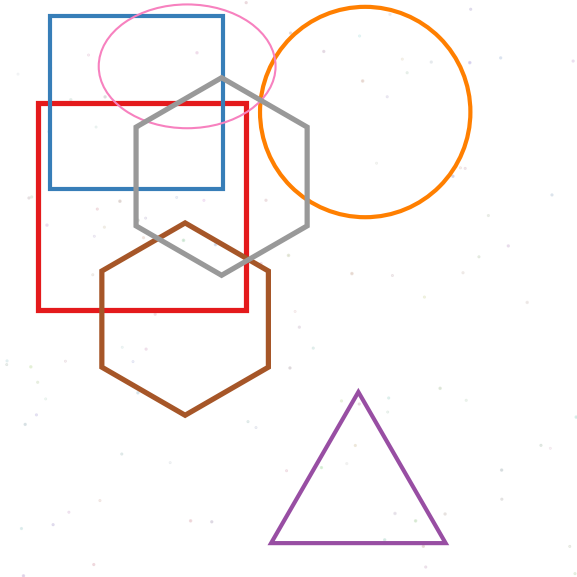[{"shape": "square", "thickness": 2.5, "radius": 0.9, "center": [0.246, 0.642]}, {"shape": "square", "thickness": 2, "radius": 0.75, "center": [0.237, 0.822]}, {"shape": "triangle", "thickness": 2, "radius": 0.87, "center": [0.621, 0.146]}, {"shape": "circle", "thickness": 2, "radius": 0.91, "center": [0.632, 0.805]}, {"shape": "hexagon", "thickness": 2.5, "radius": 0.83, "center": [0.321, 0.447]}, {"shape": "oval", "thickness": 1, "radius": 0.77, "center": [0.324, 0.884]}, {"shape": "hexagon", "thickness": 2.5, "radius": 0.86, "center": [0.384, 0.694]}]